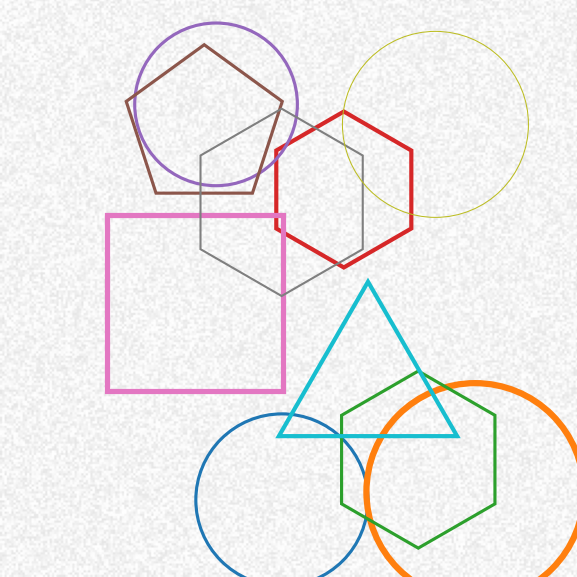[{"shape": "circle", "thickness": 1.5, "radius": 0.75, "center": [0.488, 0.133]}, {"shape": "circle", "thickness": 3, "radius": 0.94, "center": [0.823, 0.147]}, {"shape": "hexagon", "thickness": 1.5, "radius": 0.77, "center": [0.724, 0.203]}, {"shape": "hexagon", "thickness": 2, "radius": 0.68, "center": [0.595, 0.671]}, {"shape": "circle", "thickness": 1.5, "radius": 0.7, "center": [0.374, 0.818]}, {"shape": "pentagon", "thickness": 1.5, "radius": 0.71, "center": [0.354, 0.78]}, {"shape": "square", "thickness": 2.5, "radius": 0.76, "center": [0.338, 0.474]}, {"shape": "hexagon", "thickness": 1, "radius": 0.81, "center": [0.488, 0.649]}, {"shape": "circle", "thickness": 0.5, "radius": 0.81, "center": [0.754, 0.784]}, {"shape": "triangle", "thickness": 2, "radius": 0.89, "center": [0.637, 0.333]}]